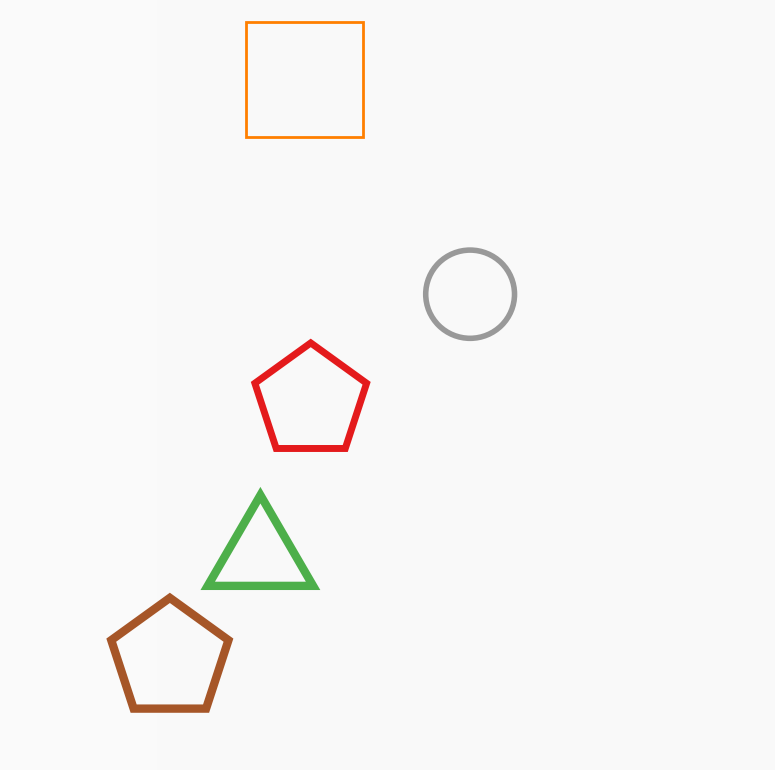[{"shape": "pentagon", "thickness": 2.5, "radius": 0.38, "center": [0.401, 0.479]}, {"shape": "triangle", "thickness": 3, "radius": 0.39, "center": [0.336, 0.278]}, {"shape": "square", "thickness": 1, "radius": 0.38, "center": [0.393, 0.897]}, {"shape": "pentagon", "thickness": 3, "radius": 0.4, "center": [0.219, 0.144]}, {"shape": "circle", "thickness": 2, "radius": 0.29, "center": [0.607, 0.618]}]